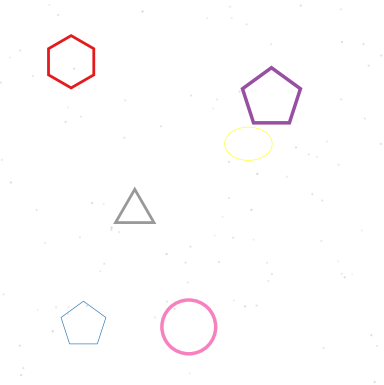[{"shape": "hexagon", "thickness": 2, "radius": 0.34, "center": [0.185, 0.84]}, {"shape": "pentagon", "thickness": 0.5, "radius": 0.31, "center": [0.217, 0.156]}, {"shape": "pentagon", "thickness": 2.5, "radius": 0.4, "center": [0.705, 0.745]}, {"shape": "oval", "thickness": 0.5, "radius": 0.31, "center": [0.645, 0.627]}, {"shape": "circle", "thickness": 2.5, "radius": 0.35, "center": [0.49, 0.151]}, {"shape": "triangle", "thickness": 2, "radius": 0.29, "center": [0.35, 0.451]}]